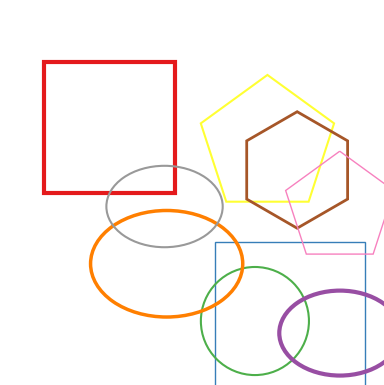[{"shape": "square", "thickness": 3, "radius": 0.85, "center": [0.285, 0.668]}, {"shape": "square", "thickness": 1, "radius": 0.98, "center": [0.753, 0.176]}, {"shape": "circle", "thickness": 1.5, "radius": 0.7, "center": [0.662, 0.166]}, {"shape": "oval", "thickness": 3, "radius": 0.79, "center": [0.883, 0.135]}, {"shape": "oval", "thickness": 2.5, "radius": 0.99, "center": [0.433, 0.315]}, {"shape": "pentagon", "thickness": 1.5, "radius": 0.91, "center": [0.695, 0.623]}, {"shape": "hexagon", "thickness": 2, "radius": 0.76, "center": [0.772, 0.559]}, {"shape": "pentagon", "thickness": 1, "radius": 0.74, "center": [0.882, 0.46]}, {"shape": "oval", "thickness": 1.5, "radius": 0.76, "center": [0.427, 0.464]}]